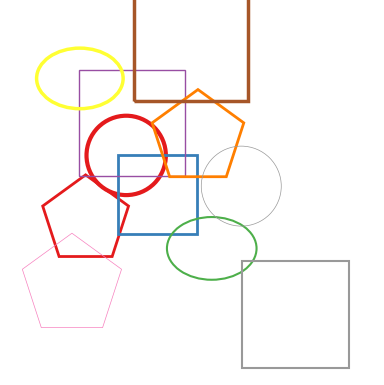[{"shape": "pentagon", "thickness": 2, "radius": 0.59, "center": [0.222, 0.429]}, {"shape": "circle", "thickness": 3, "radius": 0.52, "center": [0.328, 0.596]}, {"shape": "square", "thickness": 2, "radius": 0.51, "center": [0.408, 0.496]}, {"shape": "oval", "thickness": 1.5, "radius": 0.58, "center": [0.55, 0.355]}, {"shape": "square", "thickness": 1, "radius": 0.69, "center": [0.342, 0.682]}, {"shape": "pentagon", "thickness": 2, "radius": 0.63, "center": [0.514, 0.642]}, {"shape": "oval", "thickness": 2.5, "radius": 0.56, "center": [0.207, 0.796]}, {"shape": "square", "thickness": 2.5, "radius": 0.74, "center": [0.496, 0.885]}, {"shape": "pentagon", "thickness": 0.5, "radius": 0.68, "center": [0.187, 0.259]}, {"shape": "square", "thickness": 1.5, "radius": 0.7, "center": [0.768, 0.182]}, {"shape": "circle", "thickness": 0.5, "radius": 0.52, "center": [0.627, 0.517]}]